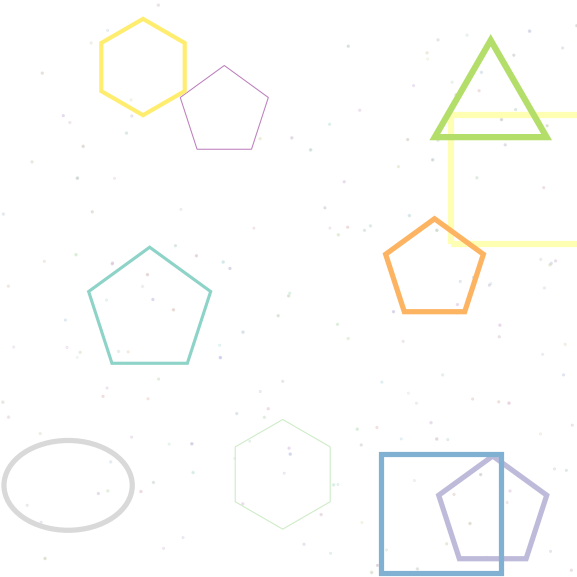[{"shape": "pentagon", "thickness": 1.5, "radius": 0.56, "center": [0.259, 0.46]}, {"shape": "square", "thickness": 3, "radius": 0.56, "center": [0.893, 0.688]}, {"shape": "pentagon", "thickness": 2.5, "radius": 0.49, "center": [0.853, 0.111]}, {"shape": "square", "thickness": 2.5, "radius": 0.52, "center": [0.764, 0.11]}, {"shape": "pentagon", "thickness": 2.5, "radius": 0.44, "center": [0.752, 0.531]}, {"shape": "triangle", "thickness": 3, "radius": 0.56, "center": [0.85, 0.818]}, {"shape": "oval", "thickness": 2.5, "radius": 0.56, "center": [0.118, 0.159]}, {"shape": "pentagon", "thickness": 0.5, "radius": 0.4, "center": [0.388, 0.806]}, {"shape": "hexagon", "thickness": 0.5, "radius": 0.47, "center": [0.49, 0.178]}, {"shape": "hexagon", "thickness": 2, "radius": 0.42, "center": [0.248, 0.883]}]